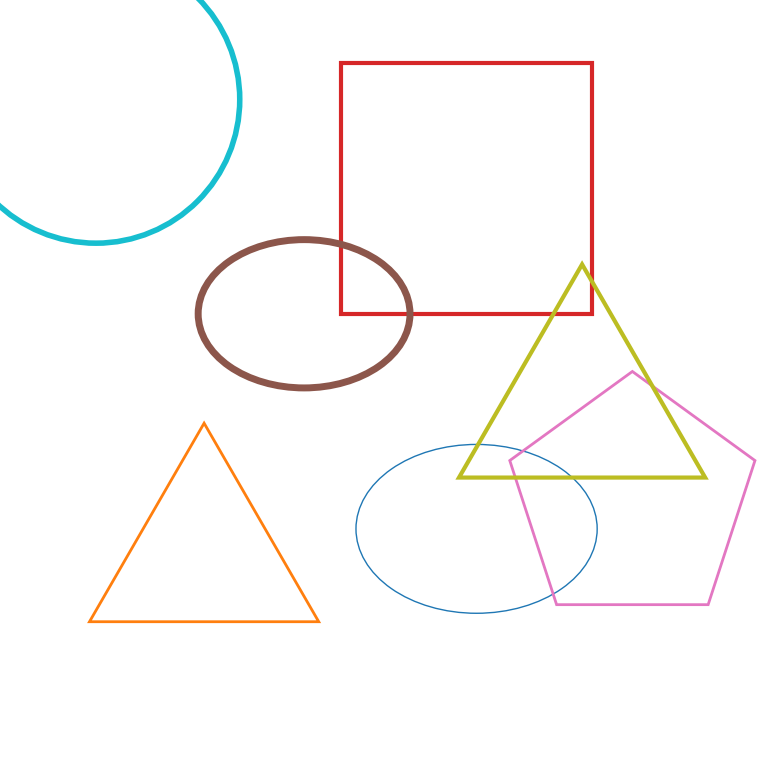[{"shape": "oval", "thickness": 0.5, "radius": 0.78, "center": [0.619, 0.313]}, {"shape": "triangle", "thickness": 1, "radius": 0.86, "center": [0.265, 0.279]}, {"shape": "square", "thickness": 1.5, "radius": 0.82, "center": [0.606, 0.755]}, {"shape": "oval", "thickness": 2.5, "radius": 0.69, "center": [0.395, 0.592]}, {"shape": "pentagon", "thickness": 1, "radius": 0.84, "center": [0.821, 0.35]}, {"shape": "triangle", "thickness": 1.5, "radius": 0.92, "center": [0.756, 0.472]}, {"shape": "circle", "thickness": 2, "radius": 0.93, "center": [0.125, 0.871]}]